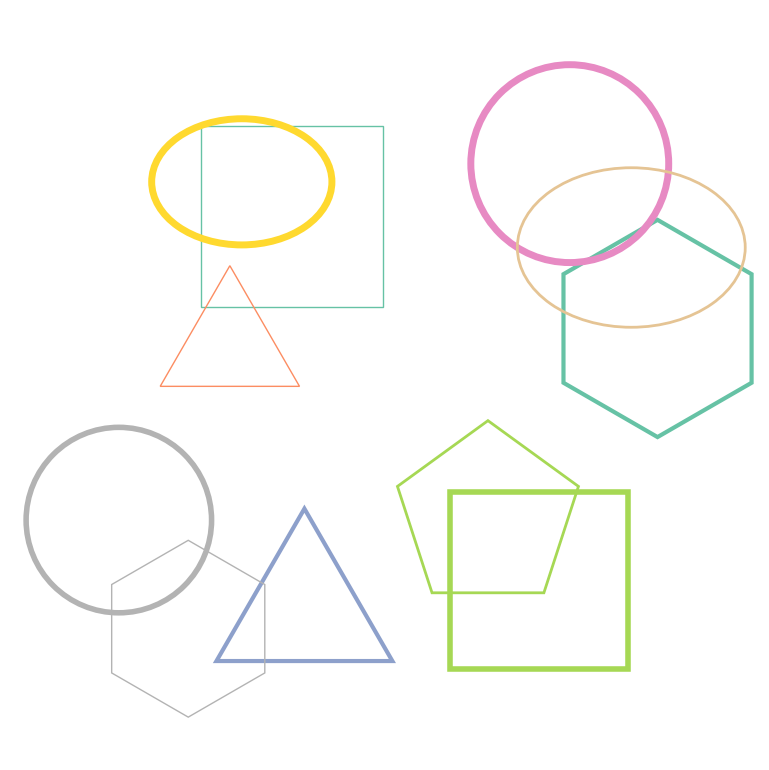[{"shape": "hexagon", "thickness": 1.5, "radius": 0.71, "center": [0.854, 0.573]}, {"shape": "square", "thickness": 0.5, "radius": 0.59, "center": [0.379, 0.719]}, {"shape": "triangle", "thickness": 0.5, "radius": 0.52, "center": [0.299, 0.55]}, {"shape": "triangle", "thickness": 1.5, "radius": 0.66, "center": [0.395, 0.207]}, {"shape": "circle", "thickness": 2.5, "radius": 0.64, "center": [0.74, 0.787]}, {"shape": "pentagon", "thickness": 1, "radius": 0.62, "center": [0.634, 0.33]}, {"shape": "square", "thickness": 2, "radius": 0.58, "center": [0.7, 0.246]}, {"shape": "oval", "thickness": 2.5, "radius": 0.59, "center": [0.314, 0.764]}, {"shape": "oval", "thickness": 1, "radius": 0.74, "center": [0.82, 0.679]}, {"shape": "circle", "thickness": 2, "radius": 0.6, "center": [0.154, 0.325]}, {"shape": "hexagon", "thickness": 0.5, "radius": 0.57, "center": [0.244, 0.183]}]